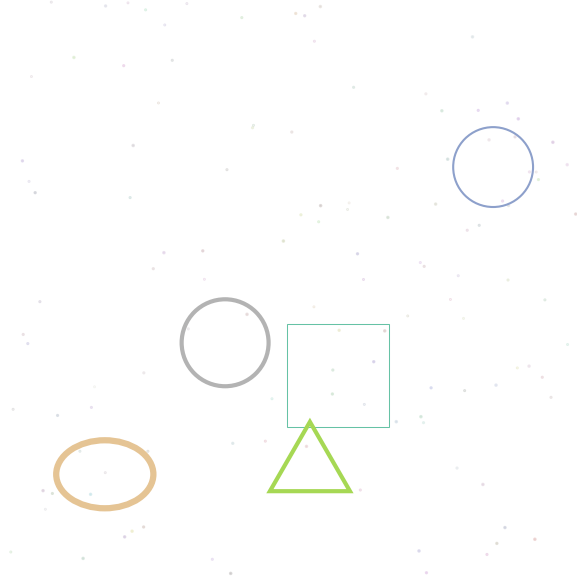[{"shape": "square", "thickness": 0.5, "radius": 0.45, "center": [0.585, 0.349]}, {"shape": "circle", "thickness": 1, "radius": 0.35, "center": [0.854, 0.71]}, {"shape": "triangle", "thickness": 2, "radius": 0.4, "center": [0.537, 0.189]}, {"shape": "oval", "thickness": 3, "radius": 0.42, "center": [0.181, 0.178]}, {"shape": "circle", "thickness": 2, "radius": 0.38, "center": [0.39, 0.406]}]